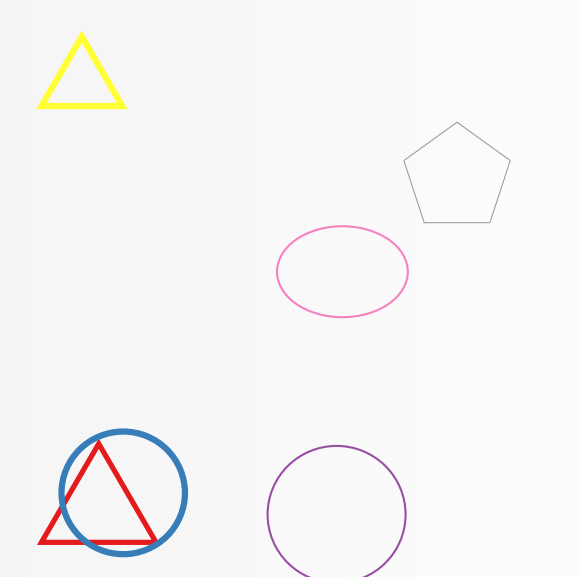[{"shape": "triangle", "thickness": 2.5, "radius": 0.57, "center": [0.17, 0.117]}, {"shape": "circle", "thickness": 3, "radius": 0.53, "center": [0.212, 0.146]}, {"shape": "circle", "thickness": 1, "radius": 0.59, "center": [0.579, 0.108]}, {"shape": "triangle", "thickness": 3, "radius": 0.4, "center": [0.141, 0.856]}, {"shape": "oval", "thickness": 1, "radius": 0.56, "center": [0.589, 0.529]}, {"shape": "pentagon", "thickness": 0.5, "radius": 0.48, "center": [0.786, 0.691]}]